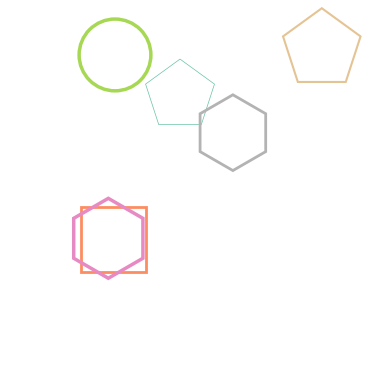[{"shape": "pentagon", "thickness": 0.5, "radius": 0.47, "center": [0.468, 0.752]}, {"shape": "square", "thickness": 2, "radius": 0.42, "center": [0.295, 0.378]}, {"shape": "hexagon", "thickness": 2.5, "radius": 0.52, "center": [0.281, 0.381]}, {"shape": "circle", "thickness": 2.5, "radius": 0.47, "center": [0.299, 0.857]}, {"shape": "pentagon", "thickness": 1.5, "radius": 0.53, "center": [0.836, 0.873]}, {"shape": "hexagon", "thickness": 2, "radius": 0.49, "center": [0.605, 0.655]}]